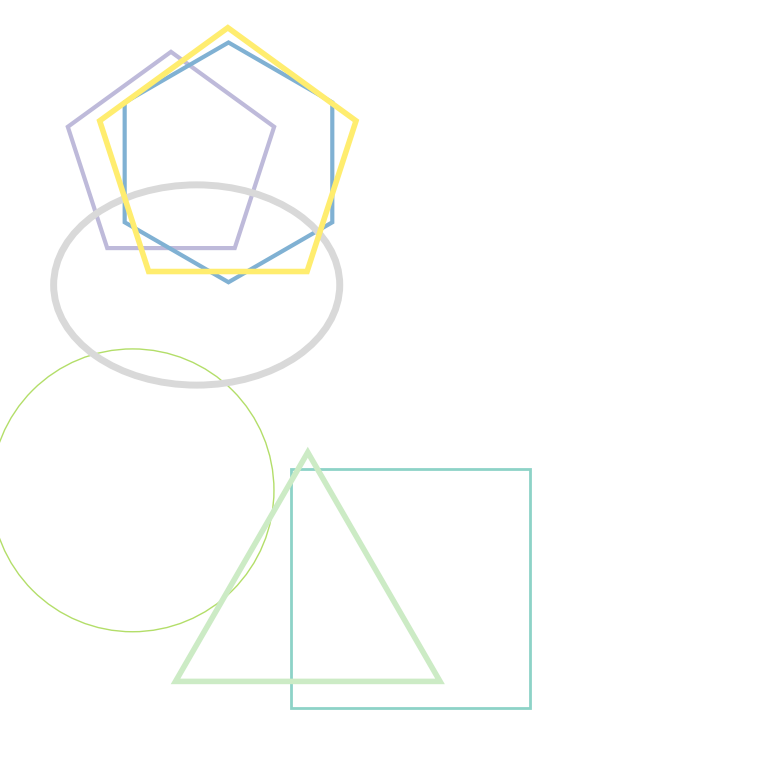[{"shape": "square", "thickness": 1, "radius": 0.78, "center": [0.533, 0.236]}, {"shape": "pentagon", "thickness": 1.5, "radius": 0.7, "center": [0.222, 0.792]}, {"shape": "hexagon", "thickness": 1.5, "radius": 0.78, "center": [0.297, 0.789]}, {"shape": "circle", "thickness": 0.5, "radius": 0.92, "center": [0.172, 0.363]}, {"shape": "oval", "thickness": 2.5, "radius": 0.93, "center": [0.255, 0.63]}, {"shape": "triangle", "thickness": 2, "radius": 0.99, "center": [0.4, 0.214]}, {"shape": "pentagon", "thickness": 2, "radius": 0.88, "center": [0.296, 0.789]}]